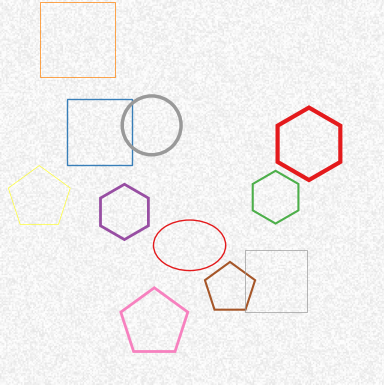[{"shape": "oval", "thickness": 1, "radius": 0.47, "center": [0.492, 0.363]}, {"shape": "hexagon", "thickness": 3, "radius": 0.47, "center": [0.802, 0.626]}, {"shape": "square", "thickness": 1, "radius": 0.42, "center": [0.257, 0.657]}, {"shape": "hexagon", "thickness": 1.5, "radius": 0.34, "center": [0.716, 0.488]}, {"shape": "hexagon", "thickness": 2, "radius": 0.36, "center": [0.323, 0.45]}, {"shape": "square", "thickness": 0.5, "radius": 0.49, "center": [0.202, 0.898]}, {"shape": "pentagon", "thickness": 0.5, "radius": 0.42, "center": [0.102, 0.485]}, {"shape": "pentagon", "thickness": 1.5, "radius": 0.34, "center": [0.597, 0.251]}, {"shape": "pentagon", "thickness": 2, "radius": 0.46, "center": [0.401, 0.161]}, {"shape": "circle", "thickness": 2.5, "radius": 0.38, "center": [0.394, 0.674]}, {"shape": "square", "thickness": 0.5, "radius": 0.4, "center": [0.717, 0.27]}]